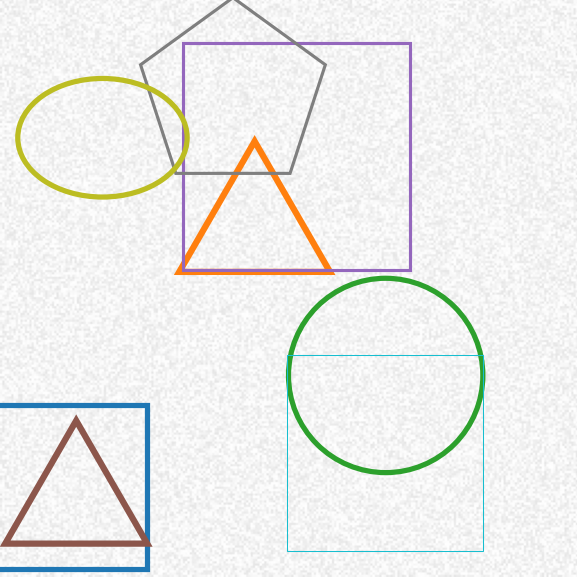[{"shape": "square", "thickness": 2.5, "radius": 0.71, "center": [0.114, 0.156]}, {"shape": "triangle", "thickness": 3, "radius": 0.75, "center": [0.441, 0.604]}, {"shape": "circle", "thickness": 2.5, "radius": 0.84, "center": [0.668, 0.349]}, {"shape": "square", "thickness": 1.5, "radius": 0.98, "center": [0.513, 0.729]}, {"shape": "triangle", "thickness": 3, "radius": 0.71, "center": [0.132, 0.129]}, {"shape": "pentagon", "thickness": 1.5, "radius": 0.84, "center": [0.403, 0.835]}, {"shape": "oval", "thickness": 2.5, "radius": 0.73, "center": [0.177, 0.761]}, {"shape": "square", "thickness": 0.5, "radius": 0.85, "center": [0.667, 0.214]}]